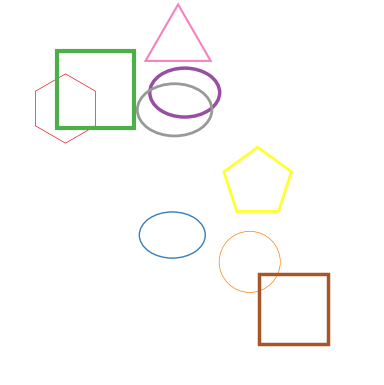[{"shape": "hexagon", "thickness": 0.5, "radius": 0.45, "center": [0.17, 0.718]}, {"shape": "oval", "thickness": 1, "radius": 0.43, "center": [0.448, 0.39]}, {"shape": "square", "thickness": 3, "radius": 0.5, "center": [0.248, 0.768]}, {"shape": "oval", "thickness": 2.5, "radius": 0.45, "center": [0.48, 0.76]}, {"shape": "circle", "thickness": 0.5, "radius": 0.4, "center": [0.649, 0.32]}, {"shape": "pentagon", "thickness": 2, "radius": 0.46, "center": [0.669, 0.525]}, {"shape": "square", "thickness": 2.5, "radius": 0.45, "center": [0.762, 0.198]}, {"shape": "triangle", "thickness": 1.5, "radius": 0.49, "center": [0.463, 0.891]}, {"shape": "oval", "thickness": 2, "radius": 0.48, "center": [0.454, 0.715]}]